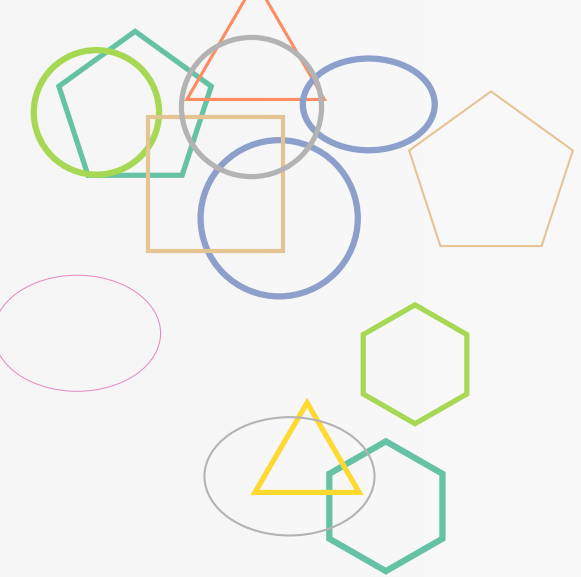[{"shape": "pentagon", "thickness": 2.5, "radius": 0.69, "center": [0.232, 0.807]}, {"shape": "hexagon", "thickness": 3, "radius": 0.56, "center": [0.664, 0.123]}, {"shape": "triangle", "thickness": 1.5, "radius": 0.68, "center": [0.44, 0.895]}, {"shape": "oval", "thickness": 3, "radius": 0.57, "center": [0.634, 0.818]}, {"shape": "circle", "thickness": 3, "radius": 0.68, "center": [0.48, 0.621]}, {"shape": "oval", "thickness": 0.5, "radius": 0.72, "center": [0.133, 0.422]}, {"shape": "circle", "thickness": 3, "radius": 0.54, "center": [0.166, 0.805]}, {"shape": "hexagon", "thickness": 2.5, "radius": 0.51, "center": [0.714, 0.368]}, {"shape": "triangle", "thickness": 2.5, "radius": 0.52, "center": [0.528, 0.198]}, {"shape": "pentagon", "thickness": 1, "radius": 0.74, "center": [0.845, 0.693]}, {"shape": "square", "thickness": 2, "radius": 0.58, "center": [0.37, 0.68]}, {"shape": "circle", "thickness": 2.5, "radius": 0.6, "center": [0.433, 0.814]}, {"shape": "oval", "thickness": 1, "radius": 0.73, "center": [0.498, 0.174]}]